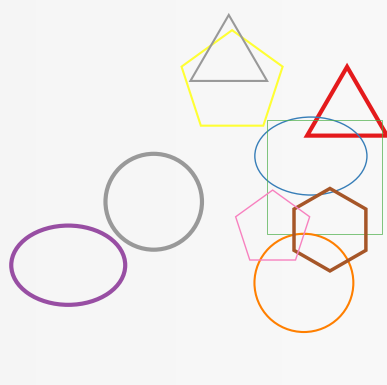[{"shape": "triangle", "thickness": 3, "radius": 0.6, "center": [0.896, 0.707]}, {"shape": "oval", "thickness": 1, "radius": 0.72, "center": [0.802, 0.595]}, {"shape": "square", "thickness": 0.5, "radius": 0.74, "center": [0.836, 0.54]}, {"shape": "oval", "thickness": 3, "radius": 0.74, "center": [0.176, 0.311]}, {"shape": "circle", "thickness": 1.5, "radius": 0.64, "center": [0.784, 0.265]}, {"shape": "pentagon", "thickness": 1.5, "radius": 0.69, "center": [0.599, 0.785]}, {"shape": "hexagon", "thickness": 2.5, "radius": 0.54, "center": [0.851, 0.403]}, {"shape": "pentagon", "thickness": 1, "radius": 0.5, "center": [0.704, 0.406]}, {"shape": "circle", "thickness": 3, "radius": 0.62, "center": [0.397, 0.476]}, {"shape": "triangle", "thickness": 1.5, "radius": 0.57, "center": [0.59, 0.847]}]